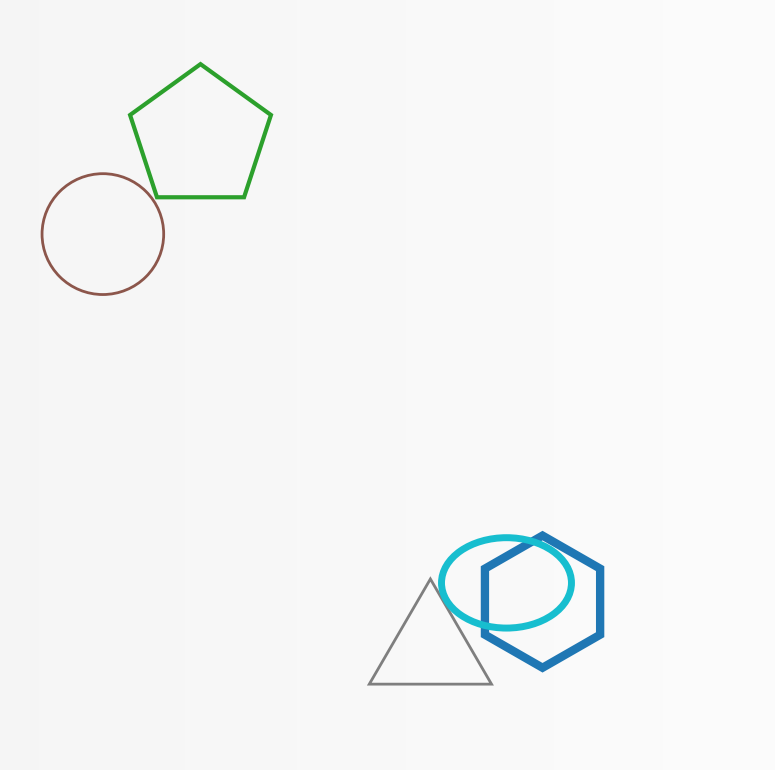[{"shape": "hexagon", "thickness": 3, "radius": 0.43, "center": [0.7, 0.219]}, {"shape": "pentagon", "thickness": 1.5, "radius": 0.48, "center": [0.259, 0.821]}, {"shape": "circle", "thickness": 1, "radius": 0.39, "center": [0.133, 0.696]}, {"shape": "triangle", "thickness": 1, "radius": 0.46, "center": [0.555, 0.157]}, {"shape": "oval", "thickness": 2.5, "radius": 0.42, "center": [0.654, 0.243]}]